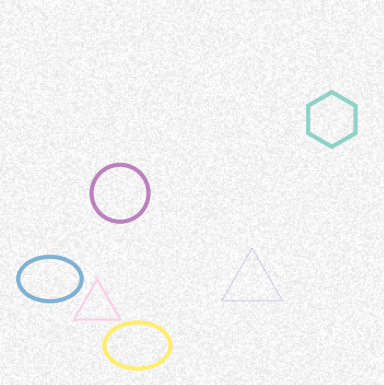[{"shape": "hexagon", "thickness": 3, "radius": 0.36, "center": [0.862, 0.69]}, {"shape": "triangle", "thickness": 0.5, "radius": 0.46, "center": [0.655, 0.264]}, {"shape": "oval", "thickness": 3, "radius": 0.41, "center": [0.13, 0.275]}, {"shape": "triangle", "thickness": 1.5, "radius": 0.35, "center": [0.252, 0.205]}, {"shape": "circle", "thickness": 3, "radius": 0.37, "center": [0.312, 0.498]}, {"shape": "oval", "thickness": 3, "radius": 0.43, "center": [0.357, 0.103]}]